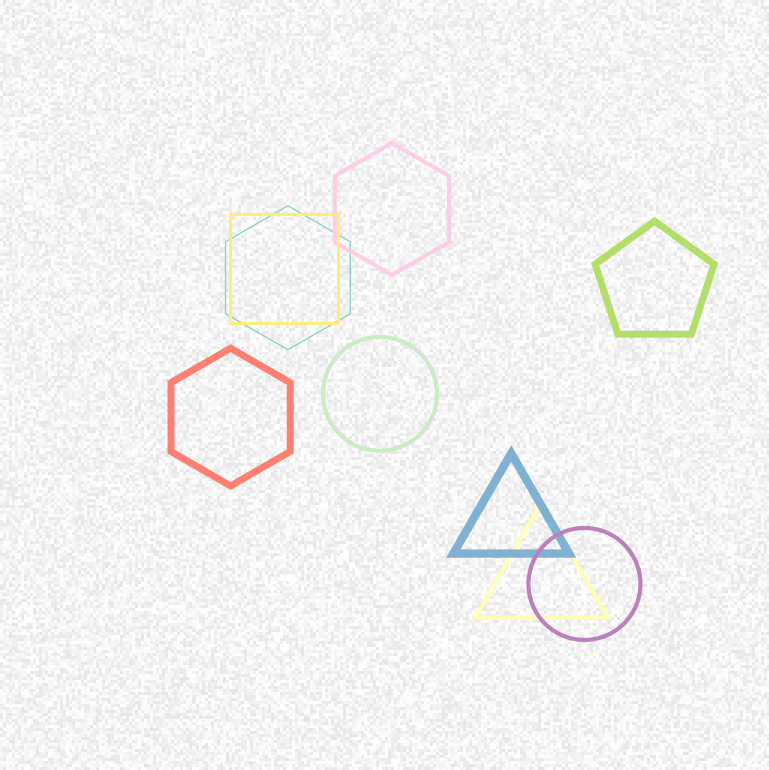[{"shape": "hexagon", "thickness": 0.5, "radius": 0.47, "center": [0.374, 0.639]}, {"shape": "triangle", "thickness": 1.5, "radius": 0.5, "center": [0.703, 0.248]}, {"shape": "hexagon", "thickness": 2.5, "radius": 0.45, "center": [0.3, 0.458]}, {"shape": "triangle", "thickness": 3, "radius": 0.43, "center": [0.664, 0.324]}, {"shape": "pentagon", "thickness": 2.5, "radius": 0.41, "center": [0.85, 0.632]}, {"shape": "hexagon", "thickness": 1.5, "radius": 0.43, "center": [0.509, 0.729]}, {"shape": "circle", "thickness": 1.5, "radius": 0.36, "center": [0.759, 0.242]}, {"shape": "circle", "thickness": 1.5, "radius": 0.37, "center": [0.493, 0.489]}, {"shape": "square", "thickness": 1, "radius": 0.35, "center": [0.369, 0.651]}]